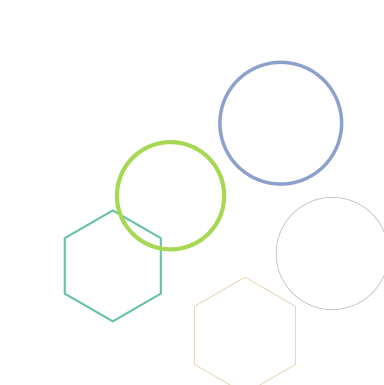[{"shape": "hexagon", "thickness": 1.5, "radius": 0.72, "center": [0.293, 0.309]}, {"shape": "circle", "thickness": 2.5, "radius": 0.79, "center": [0.729, 0.68]}, {"shape": "circle", "thickness": 3, "radius": 0.7, "center": [0.443, 0.492]}, {"shape": "hexagon", "thickness": 0.5, "radius": 0.76, "center": [0.636, 0.129]}, {"shape": "circle", "thickness": 0.5, "radius": 0.73, "center": [0.863, 0.342]}]